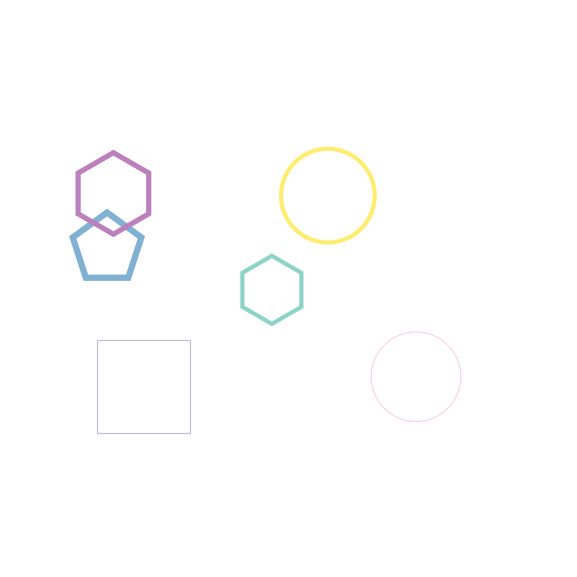[{"shape": "hexagon", "thickness": 2, "radius": 0.29, "center": [0.471, 0.497]}, {"shape": "square", "thickness": 0.5, "radius": 0.4, "center": [0.249, 0.33]}, {"shape": "pentagon", "thickness": 3, "radius": 0.31, "center": [0.185, 0.569]}, {"shape": "circle", "thickness": 0.5, "radius": 0.39, "center": [0.72, 0.347]}, {"shape": "hexagon", "thickness": 2.5, "radius": 0.35, "center": [0.196, 0.664]}, {"shape": "circle", "thickness": 2, "radius": 0.41, "center": [0.568, 0.66]}]